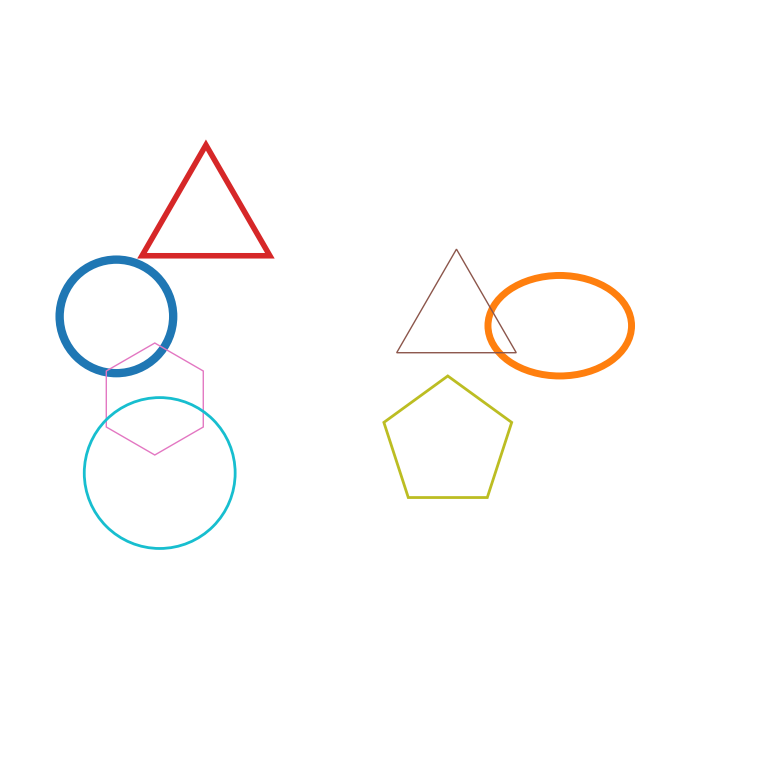[{"shape": "circle", "thickness": 3, "radius": 0.37, "center": [0.151, 0.589]}, {"shape": "oval", "thickness": 2.5, "radius": 0.47, "center": [0.727, 0.577]}, {"shape": "triangle", "thickness": 2, "radius": 0.48, "center": [0.267, 0.716]}, {"shape": "triangle", "thickness": 0.5, "radius": 0.45, "center": [0.593, 0.587]}, {"shape": "hexagon", "thickness": 0.5, "radius": 0.36, "center": [0.201, 0.482]}, {"shape": "pentagon", "thickness": 1, "radius": 0.44, "center": [0.582, 0.424]}, {"shape": "circle", "thickness": 1, "radius": 0.49, "center": [0.207, 0.386]}]